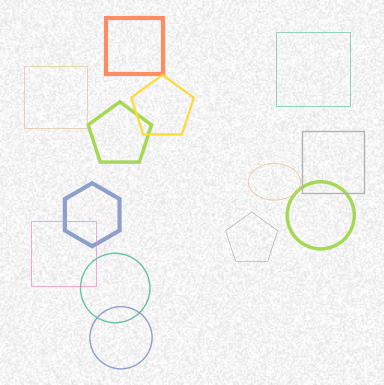[{"shape": "circle", "thickness": 1, "radius": 0.45, "center": [0.299, 0.252]}, {"shape": "square", "thickness": 0.5, "radius": 0.48, "center": [0.813, 0.821]}, {"shape": "square", "thickness": 3, "radius": 0.37, "center": [0.349, 0.881]}, {"shape": "circle", "thickness": 1, "radius": 0.4, "center": [0.314, 0.123]}, {"shape": "hexagon", "thickness": 3, "radius": 0.41, "center": [0.24, 0.442]}, {"shape": "square", "thickness": 0.5, "radius": 0.42, "center": [0.165, 0.342]}, {"shape": "circle", "thickness": 2.5, "radius": 0.44, "center": [0.833, 0.441]}, {"shape": "pentagon", "thickness": 2.5, "radius": 0.43, "center": [0.311, 0.649]}, {"shape": "pentagon", "thickness": 1.5, "radius": 0.43, "center": [0.422, 0.72]}, {"shape": "oval", "thickness": 0.5, "radius": 0.34, "center": [0.713, 0.528]}, {"shape": "square", "thickness": 0.5, "radius": 0.41, "center": [0.144, 0.748]}, {"shape": "pentagon", "thickness": 0.5, "radius": 0.36, "center": [0.654, 0.379]}, {"shape": "square", "thickness": 1, "radius": 0.4, "center": [0.864, 0.579]}]